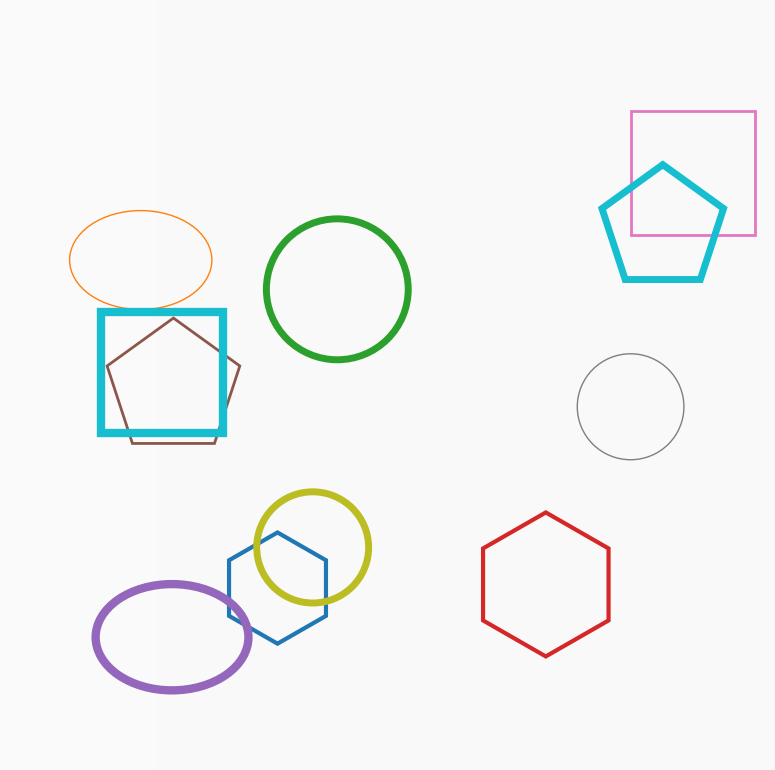[{"shape": "hexagon", "thickness": 1.5, "radius": 0.36, "center": [0.358, 0.236]}, {"shape": "oval", "thickness": 0.5, "radius": 0.46, "center": [0.182, 0.662]}, {"shape": "circle", "thickness": 2.5, "radius": 0.46, "center": [0.435, 0.624]}, {"shape": "hexagon", "thickness": 1.5, "radius": 0.47, "center": [0.704, 0.241]}, {"shape": "oval", "thickness": 3, "radius": 0.49, "center": [0.222, 0.172]}, {"shape": "pentagon", "thickness": 1, "radius": 0.45, "center": [0.224, 0.497]}, {"shape": "square", "thickness": 1, "radius": 0.4, "center": [0.894, 0.775]}, {"shape": "circle", "thickness": 0.5, "radius": 0.34, "center": [0.814, 0.472]}, {"shape": "circle", "thickness": 2.5, "radius": 0.36, "center": [0.403, 0.289]}, {"shape": "pentagon", "thickness": 2.5, "radius": 0.41, "center": [0.855, 0.704]}, {"shape": "square", "thickness": 3, "radius": 0.39, "center": [0.209, 0.516]}]